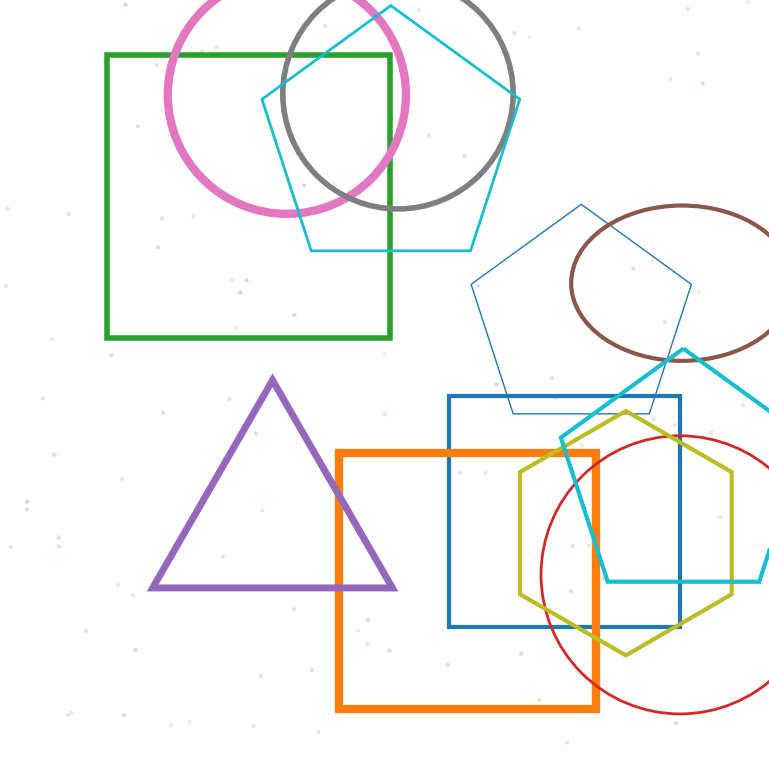[{"shape": "pentagon", "thickness": 0.5, "radius": 0.75, "center": [0.755, 0.584]}, {"shape": "square", "thickness": 1.5, "radius": 0.75, "center": [0.733, 0.336]}, {"shape": "square", "thickness": 3, "radius": 0.83, "center": [0.607, 0.245]}, {"shape": "square", "thickness": 2, "radius": 0.92, "center": [0.323, 0.745]}, {"shape": "circle", "thickness": 1, "radius": 0.9, "center": [0.883, 0.253]}, {"shape": "triangle", "thickness": 2.5, "radius": 0.9, "center": [0.354, 0.326]}, {"shape": "oval", "thickness": 1.5, "radius": 0.72, "center": [0.886, 0.632]}, {"shape": "circle", "thickness": 3, "radius": 0.77, "center": [0.373, 0.877]}, {"shape": "circle", "thickness": 2, "radius": 0.75, "center": [0.517, 0.878]}, {"shape": "hexagon", "thickness": 1.5, "radius": 0.79, "center": [0.813, 0.308]}, {"shape": "pentagon", "thickness": 1, "radius": 0.88, "center": [0.508, 0.817]}, {"shape": "pentagon", "thickness": 1.5, "radius": 0.84, "center": [0.888, 0.38]}]